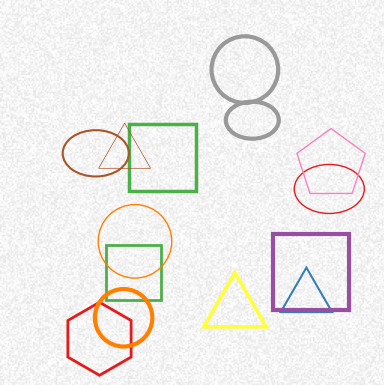[{"shape": "oval", "thickness": 1, "radius": 0.45, "center": [0.855, 0.509]}, {"shape": "hexagon", "thickness": 2, "radius": 0.47, "center": [0.258, 0.12]}, {"shape": "triangle", "thickness": 1.5, "radius": 0.39, "center": [0.796, 0.228]}, {"shape": "square", "thickness": 2, "radius": 0.36, "center": [0.347, 0.293]}, {"shape": "square", "thickness": 2.5, "radius": 0.44, "center": [0.423, 0.591]}, {"shape": "square", "thickness": 3, "radius": 0.49, "center": [0.809, 0.294]}, {"shape": "circle", "thickness": 3, "radius": 0.37, "center": [0.321, 0.175]}, {"shape": "circle", "thickness": 1, "radius": 0.48, "center": [0.351, 0.373]}, {"shape": "triangle", "thickness": 2.5, "radius": 0.47, "center": [0.61, 0.198]}, {"shape": "triangle", "thickness": 0.5, "radius": 0.39, "center": [0.324, 0.602]}, {"shape": "oval", "thickness": 1.5, "radius": 0.43, "center": [0.249, 0.602]}, {"shape": "pentagon", "thickness": 1, "radius": 0.47, "center": [0.86, 0.573]}, {"shape": "oval", "thickness": 3, "radius": 0.34, "center": [0.655, 0.688]}, {"shape": "circle", "thickness": 3, "radius": 0.43, "center": [0.636, 0.819]}]